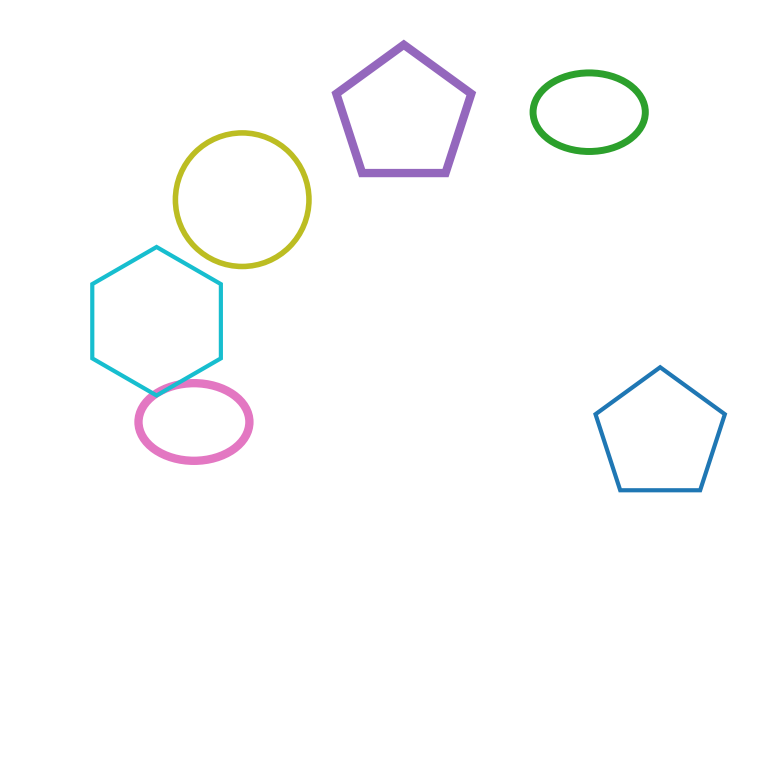[{"shape": "pentagon", "thickness": 1.5, "radius": 0.44, "center": [0.857, 0.435]}, {"shape": "oval", "thickness": 2.5, "radius": 0.36, "center": [0.765, 0.854]}, {"shape": "pentagon", "thickness": 3, "radius": 0.46, "center": [0.524, 0.85]}, {"shape": "oval", "thickness": 3, "radius": 0.36, "center": [0.252, 0.452]}, {"shape": "circle", "thickness": 2, "radius": 0.43, "center": [0.315, 0.741]}, {"shape": "hexagon", "thickness": 1.5, "radius": 0.48, "center": [0.203, 0.583]}]